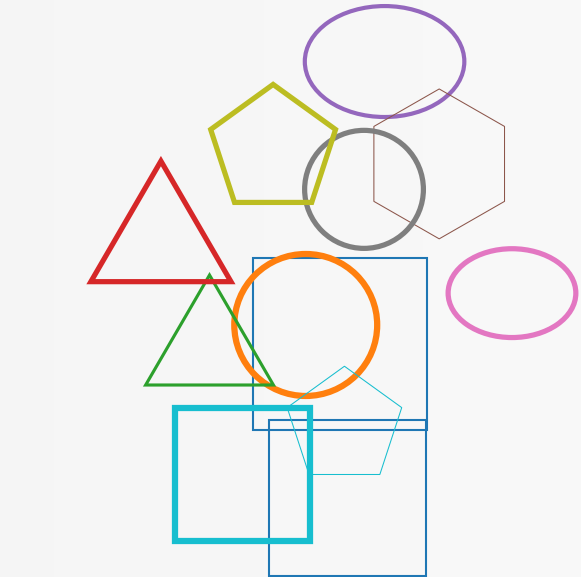[{"shape": "square", "thickness": 1, "radius": 0.75, "center": [0.585, 0.403]}, {"shape": "square", "thickness": 1, "radius": 0.67, "center": [0.598, 0.136]}, {"shape": "circle", "thickness": 3, "radius": 0.61, "center": [0.526, 0.436]}, {"shape": "triangle", "thickness": 1.5, "radius": 0.63, "center": [0.36, 0.396]}, {"shape": "triangle", "thickness": 2.5, "radius": 0.7, "center": [0.277, 0.581]}, {"shape": "oval", "thickness": 2, "radius": 0.69, "center": [0.662, 0.893]}, {"shape": "hexagon", "thickness": 0.5, "radius": 0.65, "center": [0.756, 0.715]}, {"shape": "oval", "thickness": 2.5, "radius": 0.55, "center": [0.881, 0.492]}, {"shape": "circle", "thickness": 2.5, "radius": 0.51, "center": [0.626, 0.671]}, {"shape": "pentagon", "thickness": 2.5, "radius": 0.56, "center": [0.47, 0.74]}, {"shape": "square", "thickness": 3, "radius": 0.58, "center": [0.418, 0.177]}, {"shape": "pentagon", "thickness": 0.5, "radius": 0.52, "center": [0.593, 0.261]}]